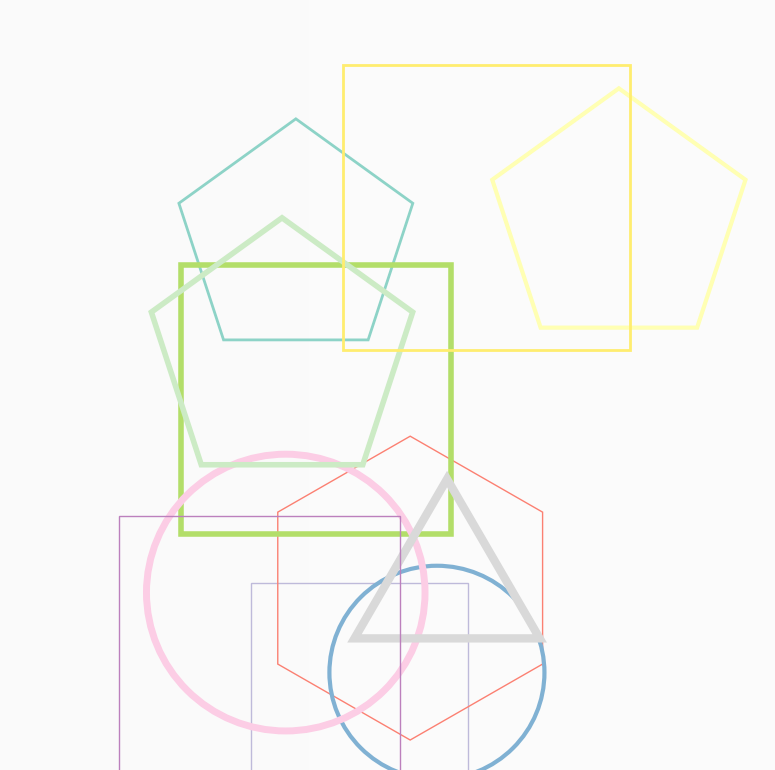[{"shape": "pentagon", "thickness": 1, "radius": 0.79, "center": [0.382, 0.687]}, {"shape": "pentagon", "thickness": 1.5, "radius": 0.86, "center": [0.799, 0.713]}, {"shape": "square", "thickness": 0.5, "radius": 0.7, "center": [0.464, 0.102]}, {"shape": "hexagon", "thickness": 0.5, "radius": 0.99, "center": [0.529, 0.236]}, {"shape": "circle", "thickness": 1.5, "radius": 0.69, "center": [0.564, 0.127]}, {"shape": "square", "thickness": 2, "radius": 0.87, "center": [0.408, 0.481]}, {"shape": "circle", "thickness": 2.5, "radius": 0.9, "center": [0.369, 0.23]}, {"shape": "triangle", "thickness": 3, "radius": 0.69, "center": [0.577, 0.24]}, {"shape": "square", "thickness": 0.5, "radius": 0.91, "center": [0.335, 0.148]}, {"shape": "pentagon", "thickness": 2, "radius": 0.89, "center": [0.364, 0.54]}, {"shape": "square", "thickness": 1, "radius": 0.93, "center": [0.627, 0.731]}]